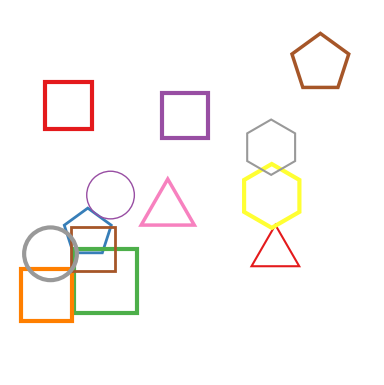[{"shape": "triangle", "thickness": 1.5, "radius": 0.36, "center": [0.715, 0.344]}, {"shape": "square", "thickness": 3, "radius": 0.31, "center": [0.178, 0.725]}, {"shape": "pentagon", "thickness": 2, "radius": 0.32, "center": [0.228, 0.395]}, {"shape": "square", "thickness": 3, "radius": 0.42, "center": [0.274, 0.269]}, {"shape": "circle", "thickness": 1, "radius": 0.31, "center": [0.287, 0.493]}, {"shape": "square", "thickness": 3, "radius": 0.3, "center": [0.481, 0.7]}, {"shape": "square", "thickness": 3, "radius": 0.34, "center": [0.121, 0.234]}, {"shape": "hexagon", "thickness": 3, "radius": 0.41, "center": [0.706, 0.491]}, {"shape": "square", "thickness": 2, "radius": 0.29, "center": [0.242, 0.353]}, {"shape": "pentagon", "thickness": 2.5, "radius": 0.39, "center": [0.832, 0.836]}, {"shape": "triangle", "thickness": 2.5, "radius": 0.4, "center": [0.436, 0.455]}, {"shape": "hexagon", "thickness": 1.5, "radius": 0.36, "center": [0.704, 0.618]}, {"shape": "circle", "thickness": 3, "radius": 0.34, "center": [0.131, 0.341]}]